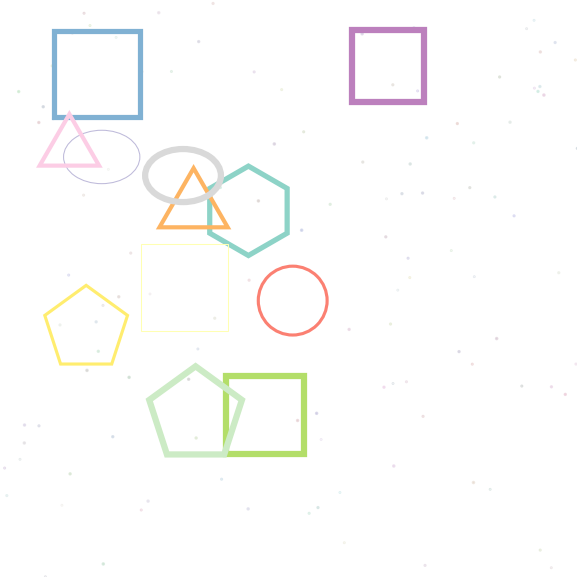[{"shape": "hexagon", "thickness": 2.5, "radius": 0.39, "center": [0.43, 0.634]}, {"shape": "square", "thickness": 0.5, "radius": 0.38, "center": [0.319, 0.502]}, {"shape": "oval", "thickness": 0.5, "radius": 0.33, "center": [0.176, 0.727]}, {"shape": "circle", "thickness": 1.5, "radius": 0.3, "center": [0.507, 0.479]}, {"shape": "square", "thickness": 2.5, "radius": 0.37, "center": [0.168, 0.871]}, {"shape": "triangle", "thickness": 2, "radius": 0.34, "center": [0.335, 0.64]}, {"shape": "square", "thickness": 3, "radius": 0.34, "center": [0.459, 0.28]}, {"shape": "triangle", "thickness": 2, "radius": 0.3, "center": [0.12, 0.742]}, {"shape": "oval", "thickness": 3, "radius": 0.33, "center": [0.317, 0.695]}, {"shape": "square", "thickness": 3, "radius": 0.31, "center": [0.671, 0.885]}, {"shape": "pentagon", "thickness": 3, "radius": 0.42, "center": [0.339, 0.28]}, {"shape": "pentagon", "thickness": 1.5, "radius": 0.38, "center": [0.149, 0.43]}]